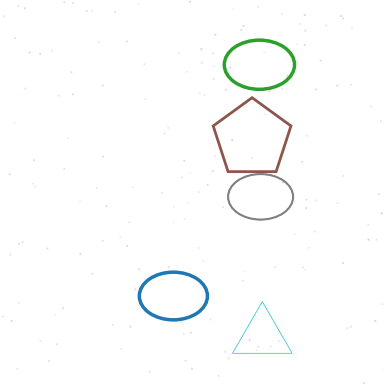[{"shape": "oval", "thickness": 2.5, "radius": 0.44, "center": [0.45, 0.231]}, {"shape": "oval", "thickness": 2.5, "radius": 0.46, "center": [0.674, 0.832]}, {"shape": "pentagon", "thickness": 2, "radius": 0.53, "center": [0.655, 0.64]}, {"shape": "oval", "thickness": 1.5, "radius": 0.42, "center": [0.677, 0.489]}, {"shape": "triangle", "thickness": 0.5, "radius": 0.45, "center": [0.681, 0.127]}]